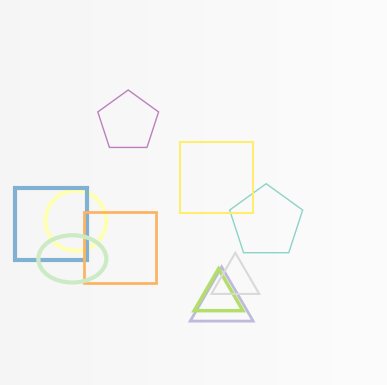[{"shape": "pentagon", "thickness": 1, "radius": 0.5, "center": [0.687, 0.424]}, {"shape": "circle", "thickness": 3, "radius": 0.39, "center": [0.196, 0.427]}, {"shape": "triangle", "thickness": 2, "radius": 0.47, "center": [0.572, 0.213]}, {"shape": "square", "thickness": 3, "radius": 0.46, "center": [0.131, 0.418]}, {"shape": "square", "thickness": 2, "radius": 0.46, "center": [0.309, 0.357]}, {"shape": "triangle", "thickness": 2.5, "radius": 0.36, "center": [0.564, 0.229]}, {"shape": "triangle", "thickness": 1.5, "radius": 0.36, "center": [0.607, 0.272]}, {"shape": "pentagon", "thickness": 1, "radius": 0.41, "center": [0.331, 0.684]}, {"shape": "oval", "thickness": 3, "radius": 0.44, "center": [0.187, 0.328]}, {"shape": "square", "thickness": 1.5, "radius": 0.47, "center": [0.558, 0.539]}]